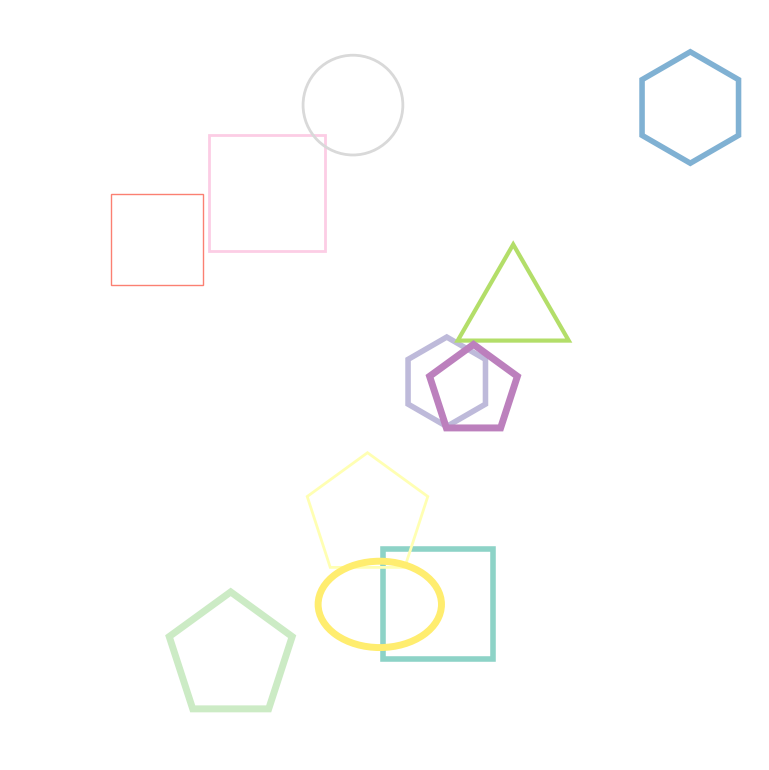[{"shape": "square", "thickness": 2, "radius": 0.36, "center": [0.569, 0.216]}, {"shape": "pentagon", "thickness": 1, "radius": 0.41, "center": [0.477, 0.33]}, {"shape": "hexagon", "thickness": 2, "radius": 0.29, "center": [0.58, 0.504]}, {"shape": "square", "thickness": 0.5, "radius": 0.3, "center": [0.204, 0.689]}, {"shape": "hexagon", "thickness": 2, "radius": 0.36, "center": [0.896, 0.86]}, {"shape": "triangle", "thickness": 1.5, "radius": 0.42, "center": [0.667, 0.599]}, {"shape": "square", "thickness": 1, "radius": 0.38, "center": [0.347, 0.75]}, {"shape": "circle", "thickness": 1, "radius": 0.32, "center": [0.458, 0.864]}, {"shape": "pentagon", "thickness": 2.5, "radius": 0.3, "center": [0.615, 0.493]}, {"shape": "pentagon", "thickness": 2.5, "radius": 0.42, "center": [0.3, 0.147]}, {"shape": "oval", "thickness": 2.5, "radius": 0.4, "center": [0.493, 0.215]}]